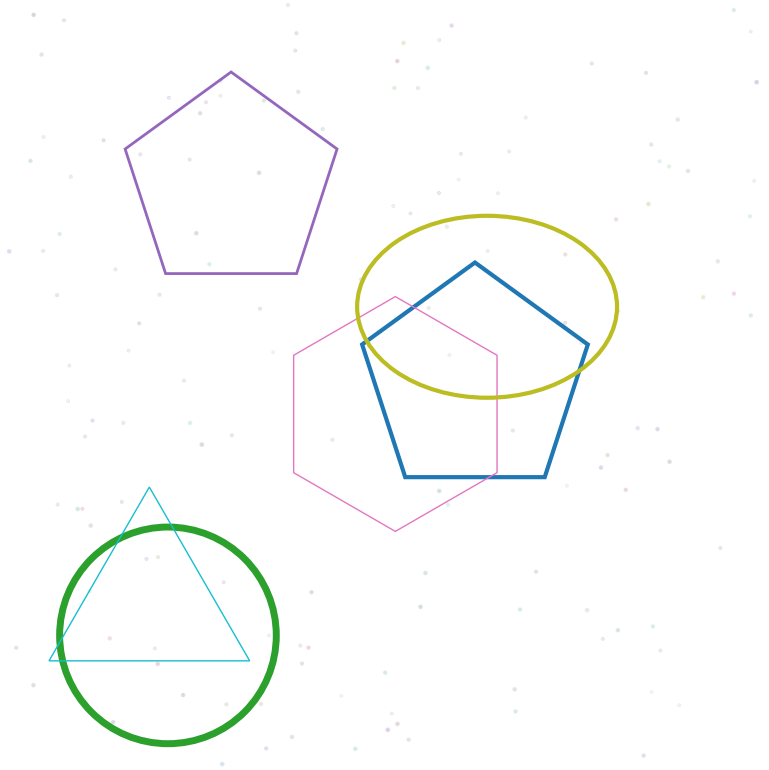[{"shape": "pentagon", "thickness": 1.5, "radius": 0.77, "center": [0.617, 0.505]}, {"shape": "circle", "thickness": 2.5, "radius": 0.7, "center": [0.218, 0.175]}, {"shape": "pentagon", "thickness": 1, "radius": 0.72, "center": [0.3, 0.762]}, {"shape": "hexagon", "thickness": 0.5, "radius": 0.76, "center": [0.513, 0.462]}, {"shape": "oval", "thickness": 1.5, "radius": 0.84, "center": [0.633, 0.602]}, {"shape": "triangle", "thickness": 0.5, "radius": 0.75, "center": [0.194, 0.217]}]